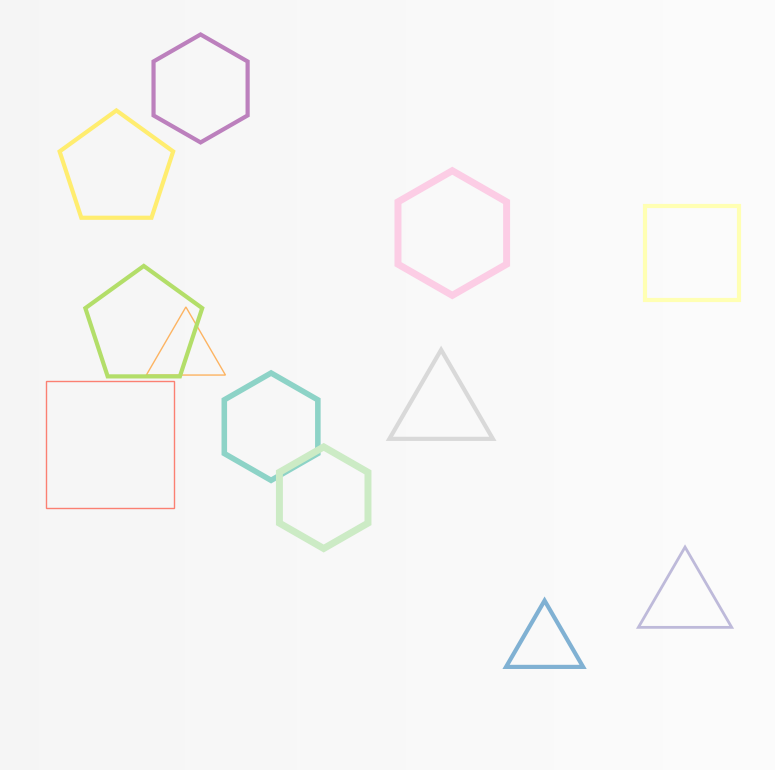[{"shape": "hexagon", "thickness": 2, "radius": 0.35, "center": [0.35, 0.446]}, {"shape": "square", "thickness": 1.5, "radius": 0.31, "center": [0.893, 0.672]}, {"shape": "triangle", "thickness": 1, "radius": 0.35, "center": [0.884, 0.22]}, {"shape": "square", "thickness": 0.5, "radius": 0.41, "center": [0.142, 0.423]}, {"shape": "triangle", "thickness": 1.5, "radius": 0.29, "center": [0.703, 0.163]}, {"shape": "triangle", "thickness": 0.5, "radius": 0.29, "center": [0.24, 0.542]}, {"shape": "pentagon", "thickness": 1.5, "radius": 0.4, "center": [0.186, 0.575]}, {"shape": "hexagon", "thickness": 2.5, "radius": 0.4, "center": [0.584, 0.697]}, {"shape": "triangle", "thickness": 1.5, "radius": 0.39, "center": [0.569, 0.469]}, {"shape": "hexagon", "thickness": 1.5, "radius": 0.35, "center": [0.259, 0.885]}, {"shape": "hexagon", "thickness": 2.5, "radius": 0.33, "center": [0.418, 0.354]}, {"shape": "pentagon", "thickness": 1.5, "radius": 0.39, "center": [0.15, 0.78]}]